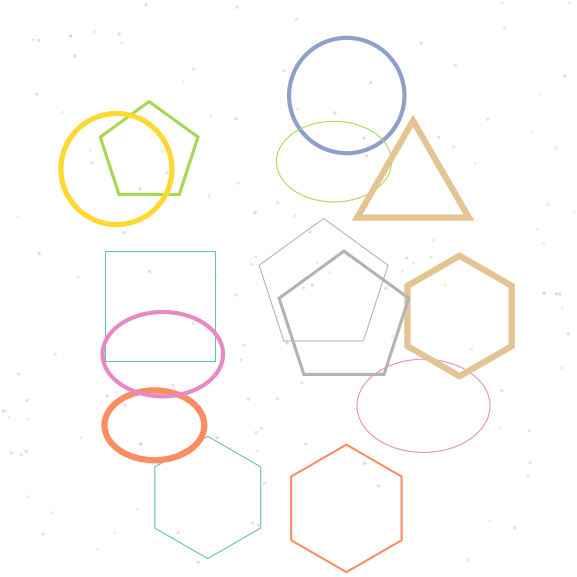[{"shape": "square", "thickness": 0.5, "radius": 0.48, "center": [0.277, 0.469]}, {"shape": "hexagon", "thickness": 0.5, "radius": 0.53, "center": [0.36, 0.138]}, {"shape": "oval", "thickness": 3, "radius": 0.43, "center": [0.267, 0.263]}, {"shape": "hexagon", "thickness": 1, "radius": 0.55, "center": [0.6, 0.119]}, {"shape": "circle", "thickness": 2, "radius": 0.5, "center": [0.6, 0.834]}, {"shape": "oval", "thickness": 2, "radius": 0.52, "center": [0.282, 0.386]}, {"shape": "oval", "thickness": 0.5, "radius": 0.58, "center": [0.733, 0.296]}, {"shape": "oval", "thickness": 0.5, "radius": 0.5, "center": [0.578, 0.719]}, {"shape": "pentagon", "thickness": 1.5, "radius": 0.44, "center": [0.258, 0.734]}, {"shape": "circle", "thickness": 2.5, "radius": 0.48, "center": [0.202, 0.706]}, {"shape": "triangle", "thickness": 3, "radius": 0.56, "center": [0.715, 0.678]}, {"shape": "hexagon", "thickness": 3, "radius": 0.52, "center": [0.796, 0.452]}, {"shape": "pentagon", "thickness": 1.5, "radius": 0.59, "center": [0.596, 0.446]}, {"shape": "pentagon", "thickness": 0.5, "radius": 0.59, "center": [0.56, 0.504]}]